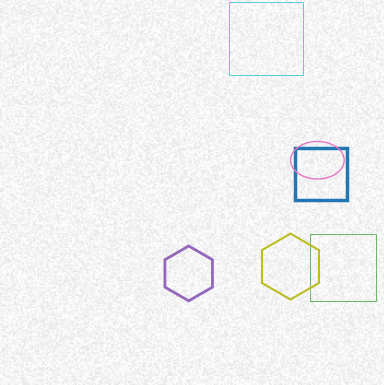[{"shape": "square", "thickness": 2.5, "radius": 0.34, "center": [0.834, 0.548]}, {"shape": "square", "thickness": 0.5, "radius": 0.43, "center": [0.89, 0.305]}, {"shape": "hexagon", "thickness": 2, "radius": 0.36, "center": [0.49, 0.29]}, {"shape": "oval", "thickness": 1, "radius": 0.35, "center": [0.824, 0.584]}, {"shape": "hexagon", "thickness": 1.5, "radius": 0.43, "center": [0.754, 0.308]}, {"shape": "square", "thickness": 0.5, "radius": 0.48, "center": [0.692, 0.9]}]